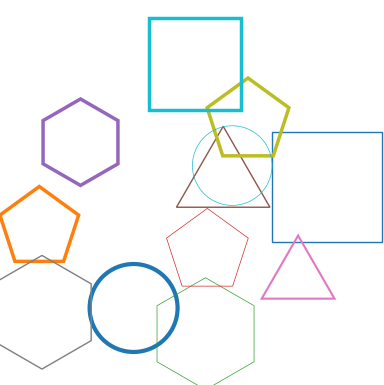[{"shape": "square", "thickness": 1, "radius": 0.71, "center": [0.85, 0.515]}, {"shape": "circle", "thickness": 3, "radius": 0.57, "center": [0.347, 0.2]}, {"shape": "pentagon", "thickness": 2.5, "radius": 0.54, "center": [0.102, 0.408]}, {"shape": "hexagon", "thickness": 0.5, "radius": 0.73, "center": [0.534, 0.133]}, {"shape": "pentagon", "thickness": 0.5, "radius": 0.56, "center": [0.539, 0.347]}, {"shape": "hexagon", "thickness": 2.5, "radius": 0.56, "center": [0.209, 0.631]}, {"shape": "triangle", "thickness": 1, "radius": 0.7, "center": [0.58, 0.532]}, {"shape": "triangle", "thickness": 1.5, "radius": 0.55, "center": [0.774, 0.279]}, {"shape": "hexagon", "thickness": 1, "radius": 0.74, "center": [0.109, 0.189]}, {"shape": "pentagon", "thickness": 2.5, "radius": 0.56, "center": [0.644, 0.686]}, {"shape": "square", "thickness": 2.5, "radius": 0.6, "center": [0.506, 0.834]}, {"shape": "circle", "thickness": 0.5, "radius": 0.52, "center": [0.603, 0.57]}]